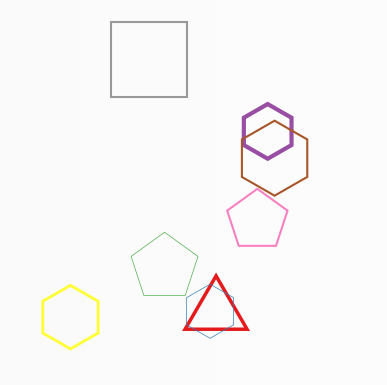[{"shape": "triangle", "thickness": 2.5, "radius": 0.46, "center": [0.558, 0.191]}, {"shape": "hexagon", "thickness": 0.5, "radius": 0.35, "center": [0.542, 0.192]}, {"shape": "pentagon", "thickness": 0.5, "radius": 0.45, "center": [0.425, 0.306]}, {"shape": "hexagon", "thickness": 3, "radius": 0.36, "center": [0.691, 0.659]}, {"shape": "hexagon", "thickness": 2, "radius": 0.41, "center": [0.182, 0.176]}, {"shape": "hexagon", "thickness": 1.5, "radius": 0.49, "center": [0.709, 0.589]}, {"shape": "pentagon", "thickness": 1.5, "radius": 0.41, "center": [0.664, 0.428]}, {"shape": "square", "thickness": 1.5, "radius": 0.49, "center": [0.384, 0.845]}]